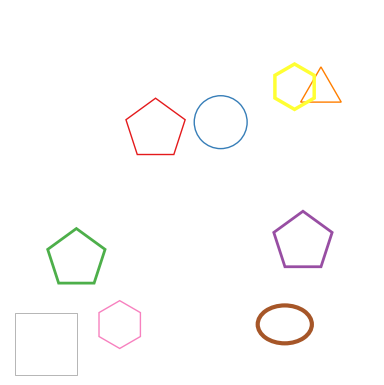[{"shape": "pentagon", "thickness": 1, "radius": 0.4, "center": [0.404, 0.664]}, {"shape": "circle", "thickness": 1, "radius": 0.34, "center": [0.573, 0.683]}, {"shape": "pentagon", "thickness": 2, "radius": 0.39, "center": [0.198, 0.328]}, {"shape": "pentagon", "thickness": 2, "radius": 0.4, "center": [0.787, 0.372]}, {"shape": "triangle", "thickness": 1, "radius": 0.3, "center": [0.834, 0.765]}, {"shape": "hexagon", "thickness": 2.5, "radius": 0.29, "center": [0.765, 0.775]}, {"shape": "oval", "thickness": 3, "radius": 0.35, "center": [0.74, 0.157]}, {"shape": "hexagon", "thickness": 1, "radius": 0.31, "center": [0.311, 0.157]}, {"shape": "square", "thickness": 0.5, "radius": 0.4, "center": [0.121, 0.106]}]